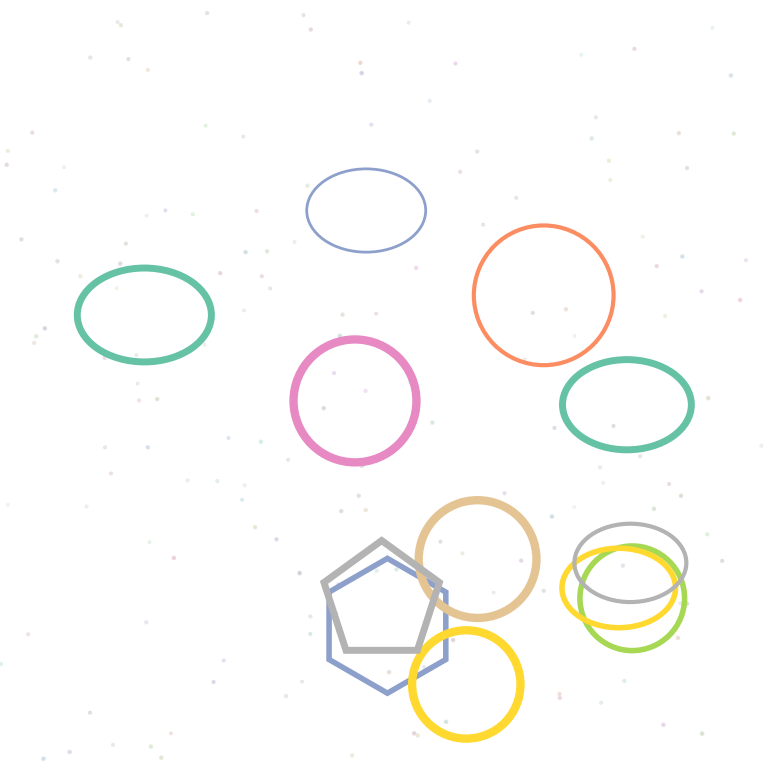[{"shape": "oval", "thickness": 2.5, "radius": 0.44, "center": [0.187, 0.591]}, {"shape": "oval", "thickness": 2.5, "radius": 0.42, "center": [0.814, 0.474]}, {"shape": "circle", "thickness": 1.5, "radius": 0.45, "center": [0.706, 0.616]}, {"shape": "hexagon", "thickness": 2, "radius": 0.44, "center": [0.503, 0.187]}, {"shape": "oval", "thickness": 1, "radius": 0.39, "center": [0.476, 0.727]}, {"shape": "circle", "thickness": 3, "radius": 0.4, "center": [0.461, 0.479]}, {"shape": "circle", "thickness": 2, "radius": 0.34, "center": [0.821, 0.223]}, {"shape": "oval", "thickness": 2, "radius": 0.37, "center": [0.804, 0.236]}, {"shape": "circle", "thickness": 3, "radius": 0.35, "center": [0.606, 0.111]}, {"shape": "circle", "thickness": 3, "radius": 0.38, "center": [0.62, 0.274]}, {"shape": "pentagon", "thickness": 2.5, "radius": 0.39, "center": [0.496, 0.219]}, {"shape": "oval", "thickness": 1.5, "radius": 0.36, "center": [0.819, 0.269]}]